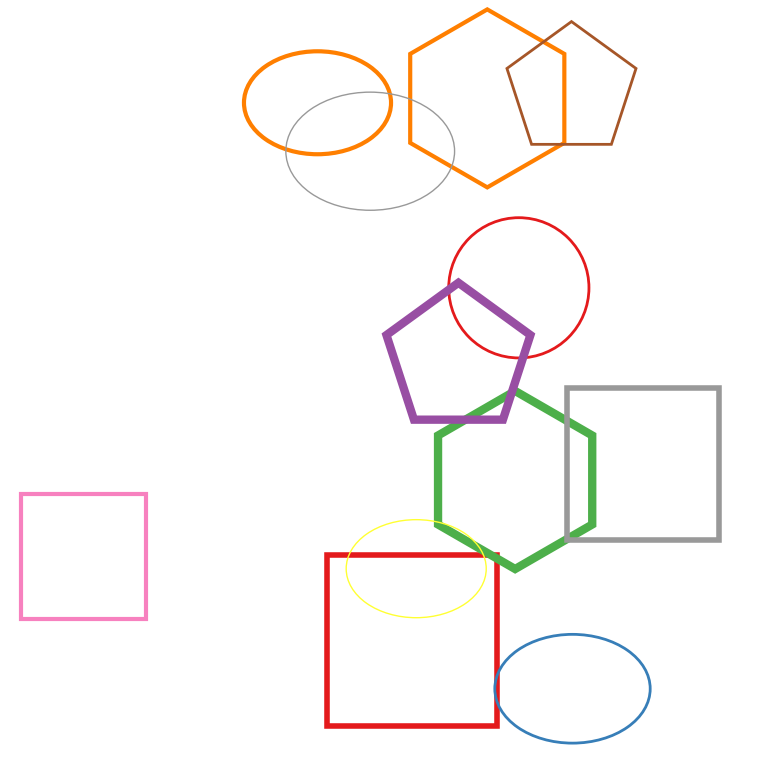[{"shape": "square", "thickness": 2, "radius": 0.55, "center": [0.535, 0.168]}, {"shape": "circle", "thickness": 1, "radius": 0.46, "center": [0.674, 0.626]}, {"shape": "oval", "thickness": 1, "radius": 0.5, "center": [0.744, 0.106]}, {"shape": "hexagon", "thickness": 3, "radius": 0.58, "center": [0.669, 0.377]}, {"shape": "pentagon", "thickness": 3, "radius": 0.49, "center": [0.595, 0.534]}, {"shape": "hexagon", "thickness": 1.5, "radius": 0.58, "center": [0.633, 0.872]}, {"shape": "oval", "thickness": 1.5, "radius": 0.48, "center": [0.412, 0.867]}, {"shape": "oval", "thickness": 0.5, "radius": 0.45, "center": [0.541, 0.261]}, {"shape": "pentagon", "thickness": 1, "radius": 0.44, "center": [0.742, 0.884]}, {"shape": "square", "thickness": 1.5, "radius": 0.41, "center": [0.108, 0.278]}, {"shape": "square", "thickness": 2, "radius": 0.49, "center": [0.835, 0.397]}, {"shape": "oval", "thickness": 0.5, "radius": 0.55, "center": [0.481, 0.804]}]